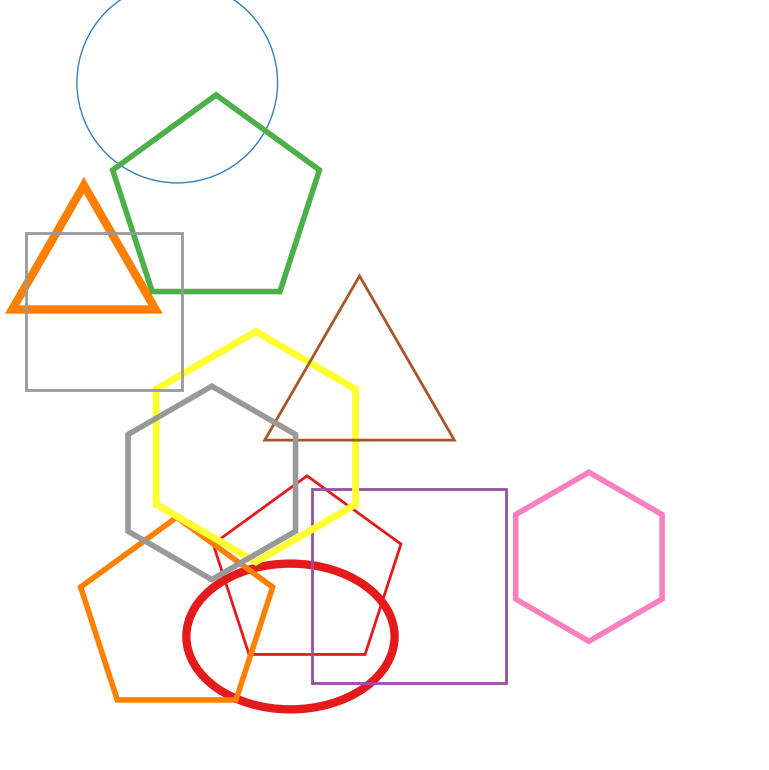[{"shape": "oval", "thickness": 3, "radius": 0.68, "center": [0.377, 0.173]}, {"shape": "pentagon", "thickness": 1, "radius": 0.64, "center": [0.399, 0.254]}, {"shape": "circle", "thickness": 0.5, "radius": 0.65, "center": [0.23, 0.893]}, {"shape": "pentagon", "thickness": 2, "radius": 0.71, "center": [0.281, 0.736]}, {"shape": "square", "thickness": 1, "radius": 0.63, "center": [0.531, 0.239]}, {"shape": "pentagon", "thickness": 2, "radius": 0.66, "center": [0.229, 0.197]}, {"shape": "triangle", "thickness": 3, "radius": 0.54, "center": [0.109, 0.652]}, {"shape": "hexagon", "thickness": 2.5, "radius": 0.75, "center": [0.332, 0.42]}, {"shape": "triangle", "thickness": 1, "radius": 0.71, "center": [0.467, 0.499]}, {"shape": "hexagon", "thickness": 2, "radius": 0.55, "center": [0.765, 0.277]}, {"shape": "hexagon", "thickness": 2, "radius": 0.63, "center": [0.275, 0.373]}, {"shape": "square", "thickness": 1, "radius": 0.51, "center": [0.135, 0.595]}]